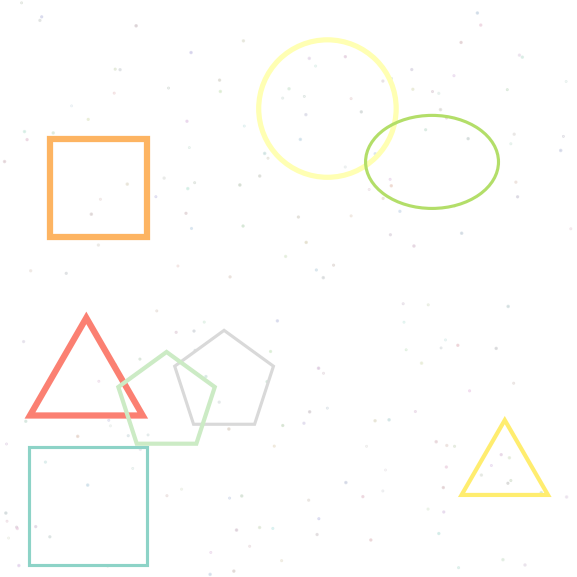[{"shape": "square", "thickness": 1.5, "radius": 0.51, "center": [0.152, 0.122]}, {"shape": "circle", "thickness": 2.5, "radius": 0.6, "center": [0.567, 0.811]}, {"shape": "triangle", "thickness": 3, "radius": 0.56, "center": [0.149, 0.336]}, {"shape": "square", "thickness": 3, "radius": 0.42, "center": [0.17, 0.673]}, {"shape": "oval", "thickness": 1.5, "radius": 0.58, "center": [0.748, 0.719]}, {"shape": "pentagon", "thickness": 1.5, "radius": 0.45, "center": [0.388, 0.337]}, {"shape": "pentagon", "thickness": 2, "radius": 0.44, "center": [0.288, 0.302]}, {"shape": "triangle", "thickness": 2, "radius": 0.43, "center": [0.874, 0.185]}]